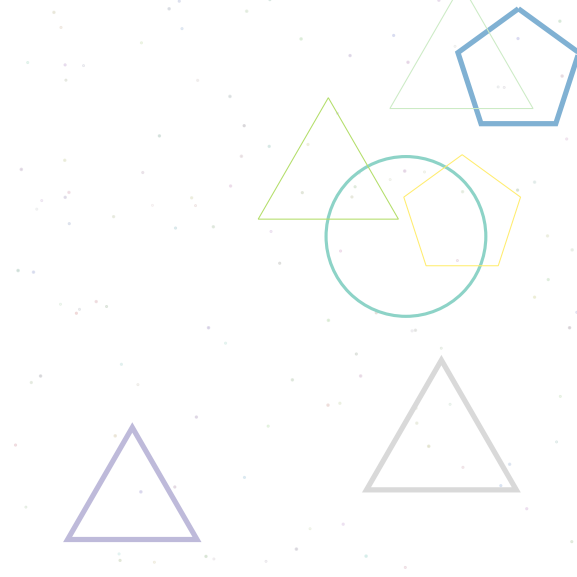[{"shape": "circle", "thickness": 1.5, "radius": 0.69, "center": [0.703, 0.59]}, {"shape": "triangle", "thickness": 2.5, "radius": 0.65, "center": [0.229, 0.13]}, {"shape": "pentagon", "thickness": 2.5, "radius": 0.55, "center": [0.898, 0.874]}, {"shape": "triangle", "thickness": 0.5, "radius": 0.7, "center": [0.569, 0.69]}, {"shape": "triangle", "thickness": 2.5, "radius": 0.75, "center": [0.764, 0.226]}, {"shape": "triangle", "thickness": 0.5, "radius": 0.72, "center": [0.799, 0.883]}, {"shape": "pentagon", "thickness": 0.5, "radius": 0.53, "center": [0.8, 0.625]}]